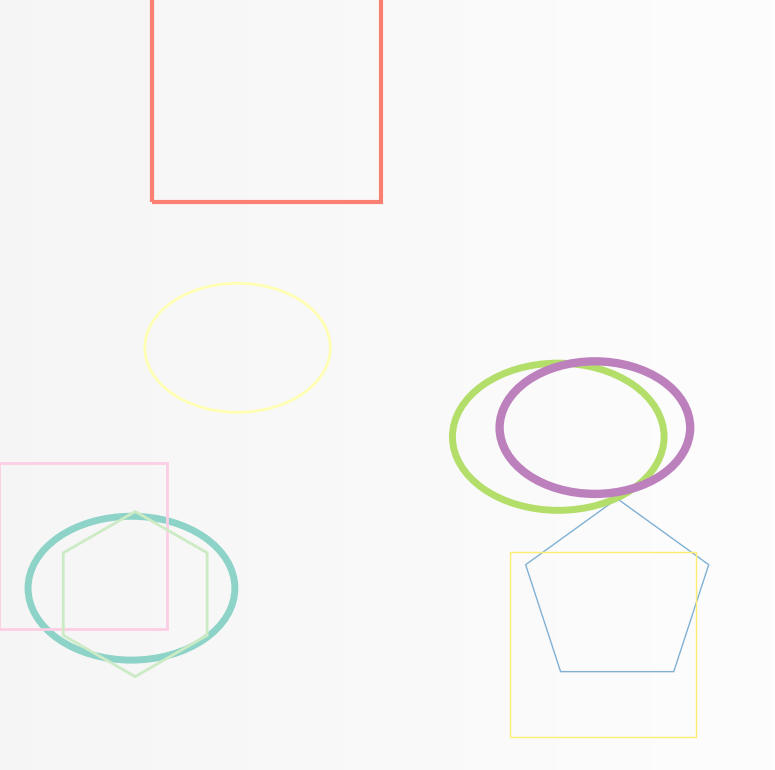[{"shape": "oval", "thickness": 2.5, "radius": 0.67, "center": [0.17, 0.236]}, {"shape": "oval", "thickness": 1, "radius": 0.6, "center": [0.307, 0.548]}, {"shape": "square", "thickness": 1.5, "radius": 0.74, "center": [0.344, 0.885]}, {"shape": "pentagon", "thickness": 0.5, "radius": 0.62, "center": [0.796, 0.228]}, {"shape": "oval", "thickness": 2.5, "radius": 0.68, "center": [0.72, 0.433]}, {"shape": "square", "thickness": 1, "radius": 0.54, "center": [0.107, 0.291]}, {"shape": "oval", "thickness": 3, "radius": 0.61, "center": [0.768, 0.445]}, {"shape": "hexagon", "thickness": 1, "radius": 0.54, "center": [0.174, 0.228]}, {"shape": "square", "thickness": 0.5, "radius": 0.6, "center": [0.778, 0.163]}]